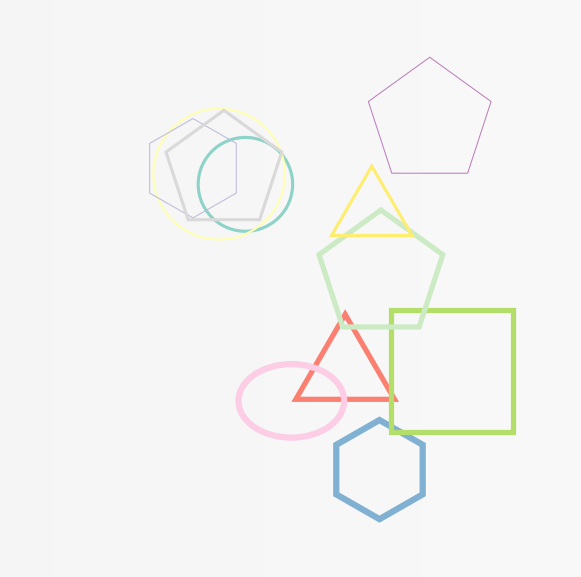[{"shape": "circle", "thickness": 1.5, "radius": 0.41, "center": [0.422, 0.68]}, {"shape": "circle", "thickness": 1, "radius": 0.57, "center": [0.377, 0.698]}, {"shape": "hexagon", "thickness": 0.5, "radius": 0.43, "center": [0.332, 0.708]}, {"shape": "triangle", "thickness": 2.5, "radius": 0.49, "center": [0.594, 0.357]}, {"shape": "hexagon", "thickness": 3, "radius": 0.43, "center": [0.653, 0.186]}, {"shape": "square", "thickness": 2.5, "radius": 0.53, "center": [0.778, 0.357]}, {"shape": "oval", "thickness": 3, "radius": 0.45, "center": [0.501, 0.305]}, {"shape": "pentagon", "thickness": 1.5, "radius": 0.52, "center": [0.385, 0.703]}, {"shape": "pentagon", "thickness": 0.5, "radius": 0.56, "center": [0.739, 0.789]}, {"shape": "pentagon", "thickness": 2.5, "radius": 0.56, "center": [0.655, 0.524]}, {"shape": "triangle", "thickness": 1.5, "radius": 0.4, "center": [0.64, 0.631]}]